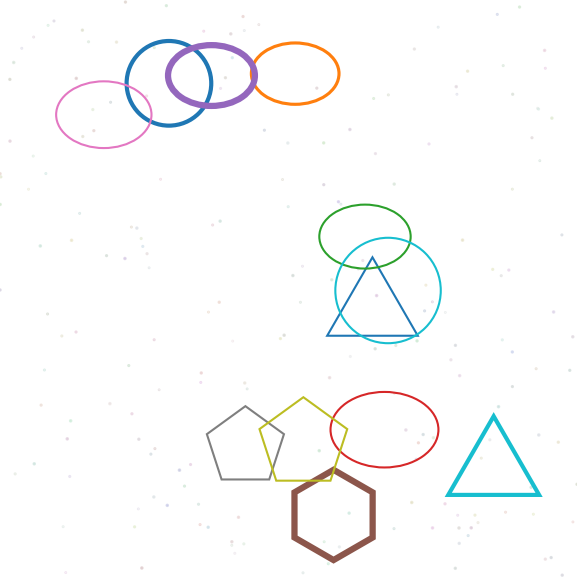[{"shape": "triangle", "thickness": 1, "radius": 0.45, "center": [0.645, 0.463]}, {"shape": "circle", "thickness": 2, "radius": 0.37, "center": [0.293, 0.855]}, {"shape": "oval", "thickness": 1.5, "radius": 0.38, "center": [0.511, 0.872]}, {"shape": "oval", "thickness": 1, "radius": 0.4, "center": [0.632, 0.589]}, {"shape": "oval", "thickness": 1, "radius": 0.47, "center": [0.666, 0.255]}, {"shape": "oval", "thickness": 3, "radius": 0.38, "center": [0.366, 0.868]}, {"shape": "hexagon", "thickness": 3, "radius": 0.39, "center": [0.578, 0.107]}, {"shape": "oval", "thickness": 1, "radius": 0.41, "center": [0.18, 0.801]}, {"shape": "pentagon", "thickness": 1, "radius": 0.35, "center": [0.425, 0.226]}, {"shape": "pentagon", "thickness": 1, "radius": 0.4, "center": [0.525, 0.231]}, {"shape": "circle", "thickness": 1, "radius": 0.46, "center": [0.672, 0.496]}, {"shape": "triangle", "thickness": 2, "radius": 0.45, "center": [0.855, 0.188]}]